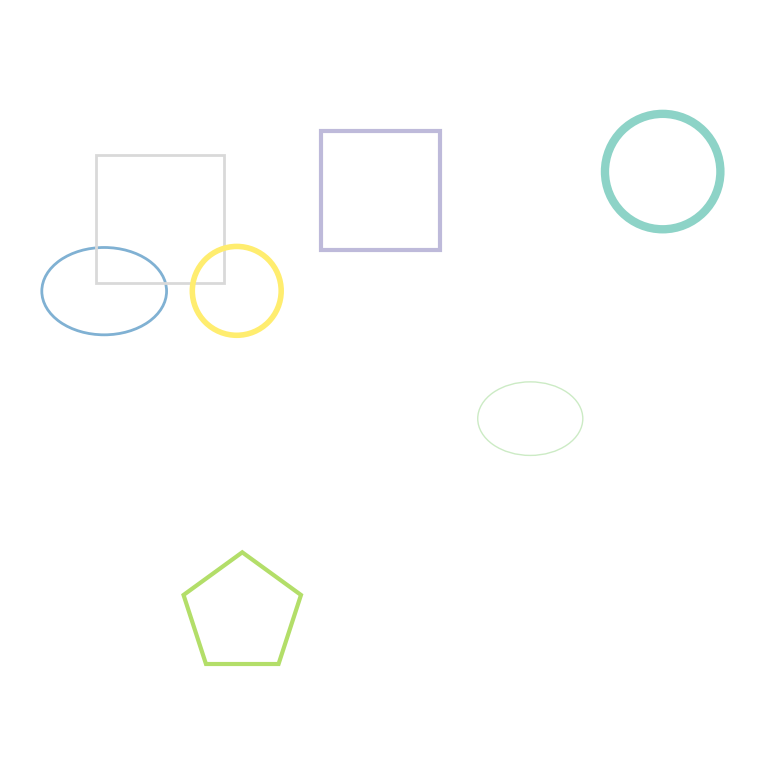[{"shape": "circle", "thickness": 3, "radius": 0.37, "center": [0.861, 0.777]}, {"shape": "square", "thickness": 1.5, "radius": 0.39, "center": [0.494, 0.752]}, {"shape": "oval", "thickness": 1, "radius": 0.41, "center": [0.135, 0.622]}, {"shape": "pentagon", "thickness": 1.5, "radius": 0.4, "center": [0.315, 0.203]}, {"shape": "square", "thickness": 1, "radius": 0.42, "center": [0.207, 0.716]}, {"shape": "oval", "thickness": 0.5, "radius": 0.34, "center": [0.689, 0.456]}, {"shape": "circle", "thickness": 2, "radius": 0.29, "center": [0.307, 0.622]}]